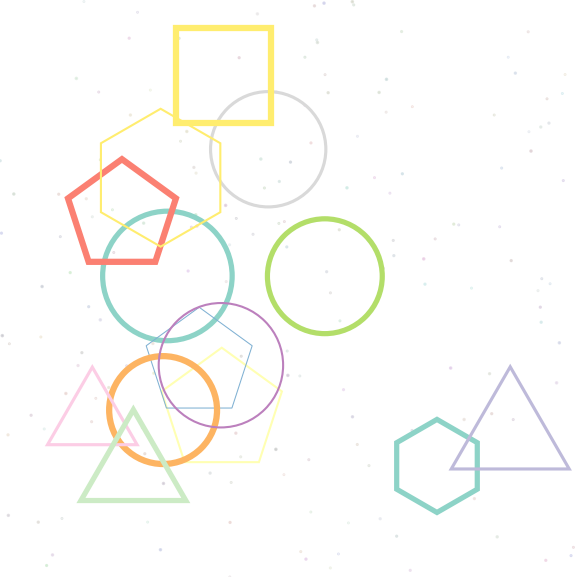[{"shape": "hexagon", "thickness": 2.5, "radius": 0.4, "center": [0.757, 0.192]}, {"shape": "circle", "thickness": 2.5, "radius": 0.56, "center": [0.29, 0.521]}, {"shape": "pentagon", "thickness": 1, "radius": 0.55, "center": [0.384, 0.288]}, {"shape": "triangle", "thickness": 1.5, "radius": 0.59, "center": [0.884, 0.246]}, {"shape": "pentagon", "thickness": 3, "radius": 0.49, "center": [0.211, 0.625]}, {"shape": "pentagon", "thickness": 0.5, "radius": 0.48, "center": [0.345, 0.371]}, {"shape": "circle", "thickness": 3, "radius": 0.47, "center": [0.282, 0.289]}, {"shape": "circle", "thickness": 2.5, "radius": 0.5, "center": [0.562, 0.521]}, {"shape": "triangle", "thickness": 1.5, "radius": 0.45, "center": [0.16, 0.274]}, {"shape": "circle", "thickness": 1.5, "radius": 0.5, "center": [0.464, 0.741]}, {"shape": "circle", "thickness": 1, "radius": 0.54, "center": [0.383, 0.367]}, {"shape": "triangle", "thickness": 2.5, "radius": 0.52, "center": [0.231, 0.185]}, {"shape": "square", "thickness": 3, "radius": 0.41, "center": [0.387, 0.869]}, {"shape": "hexagon", "thickness": 1, "radius": 0.6, "center": [0.278, 0.691]}]